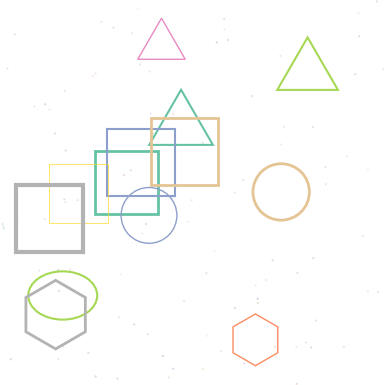[{"shape": "square", "thickness": 2, "radius": 0.41, "center": [0.329, 0.526]}, {"shape": "triangle", "thickness": 1.5, "radius": 0.48, "center": [0.47, 0.671]}, {"shape": "hexagon", "thickness": 1, "radius": 0.34, "center": [0.663, 0.117]}, {"shape": "square", "thickness": 1.5, "radius": 0.44, "center": [0.366, 0.578]}, {"shape": "circle", "thickness": 1, "radius": 0.36, "center": [0.387, 0.44]}, {"shape": "triangle", "thickness": 1, "radius": 0.36, "center": [0.419, 0.882]}, {"shape": "triangle", "thickness": 1.5, "radius": 0.45, "center": [0.799, 0.812]}, {"shape": "oval", "thickness": 1.5, "radius": 0.45, "center": [0.163, 0.233]}, {"shape": "square", "thickness": 0.5, "radius": 0.38, "center": [0.205, 0.498]}, {"shape": "circle", "thickness": 2, "radius": 0.37, "center": [0.73, 0.501]}, {"shape": "square", "thickness": 2, "radius": 0.43, "center": [0.479, 0.607]}, {"shape": "hexagon", "thickness": 2, "radius": 0.45, "center": [0.144, 0.183]}, {"shape": "square", "thickness": 3, "radius": 0.44, "center": [0.129, 0.433]}]